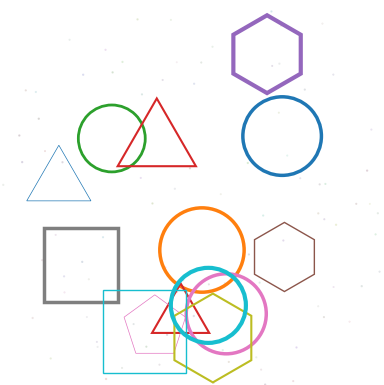[{"shape": "circle", "thickness": 2.5, "radius": 0.51, "center": [0.733, 0.647]}, {"shape": "triangle", "thickness": 0.5, "radius": 0.48, "center": [0.153, 0.526]}, {"shape": "circle", "thickness": 2.5, "radius": 0.55, "center": [0.525, 0.351]}, {"shape": "circle", "thickness": 2, "radius": 0.43, "center": [0.29, 0.64]}, {"shape": "triangle", "thickness": 1.5, "radius": 0.59, "center": [0.407, 0.627]}, {"shape": "triangle", "thickness": 1.5, "radius": 0.43, "center": [0.469, 0.178]}, {"shape": "hexagon", "thickness": 3, "radius": 0.51, "center": [0.694, 0.859]}, {"shape": "hexagon", "thickness": 1, "radius": 0.45, "center": [0.739, 0.333]}, {"shape": "circle", "thickness": 2.5, "radius": 0.52, "center": [0.588, 0.185]}, {"shape": "pentagon", "thickness": 0.5, "radius": 0.42, "center": [0.402, 0.15]}, {"shape": "square", "thickness": 2.5, "radius": 0.48, "center": [0.21, 0.312]}, {"shape": "hexagon", "thickness": 1.5, "radius": 0.58, "center": [0.553, 0.122]}, {"shape": "circle", "thickness": 3, "radius": 0.49, "center": [0.541, 0.207]}, {"shape": "square", "thickness": 1, "radius": 0.54, "center": [0.375, 0.139]}]